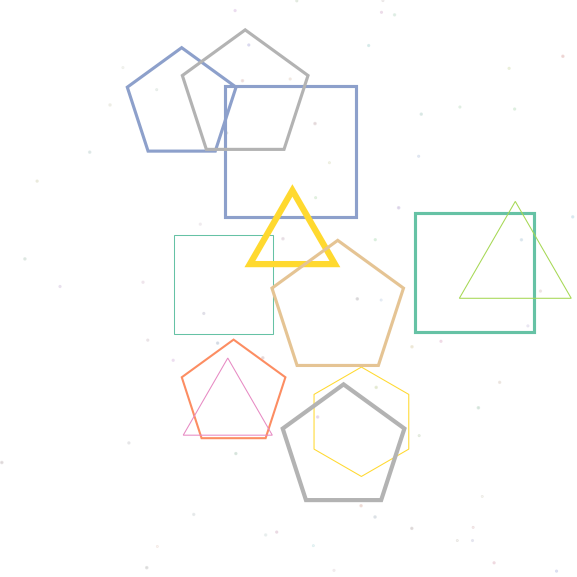[{"shape": "square", "thickness": 0.5, "radius": 0.43, "center": [0.388, 0.507]}, {"shape": "square", "thickness": 1.5, "radius": 0.51, "center": [0.822, 0.527]}, {"shape": "pentagon", "thickness": 1, "radius": 0.47, "center": [0.404, 0.317]}, {"shape": "pentagon", "thickness": 1.5, "radius": 0.5, "center": [0.315, 0.818]}, {"shape": "square", "thickness": 1.5, "radius": 0.57, "center": [0.503, 0.737]}, {"shape": "triangle", "thickness": 0.5, "radius": 0.45, "center": [0.394, 0.29]}, {"shape": "triangle", "thickness": 0.5, "radius": 0.56, "center": [0.892, 0.539]}, {"shape": "hexagon", "thickness": 0.5, "radius": 0.47, "center": [0.626, 0.269]}, {"shape": "triangle", "thickness": 3, "radius": 0.43, "center": [0.506, 0.584]}, {"shape": "pentagon", "thickness": 1.5, "radius": 0.6, "center": [0.585, 0.463]}, {"shape": "pentagon", "thickness": 1.5, "radius": 0.57, "center": [0.425, 0.833]}, {"shape": "pentagon", "thickness": 2, "radius": 0.55, "center": [0.595, 0.223]}]